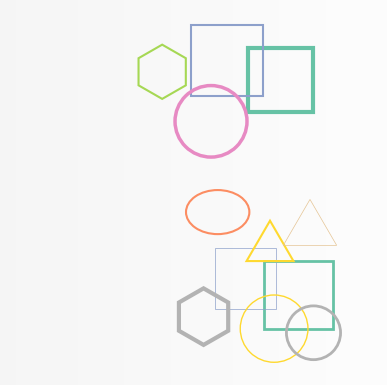[{"shape": "square", "thickness": 3, "radius": 0.42, "center": [0.723, 0.792]}, {"shape": "square", "thickness": 2, "radius": 0.44, "center": [0.771, 0.234]}, {"shape": "oval", "thickness": 1.5, "radius": 0.41, "center": [0.562, 0.449]}, {"shape": "square", "thickness": 1.5, "radius": 0.46, "center": [0.586, 0.844]}, {"shape": "square", "thickness": 0.5, "radius": 0.39, "center": [0.633, 0.277]}, {"shape": "circle", "thickness": 2.5, "radius": 0.46, "center": [0.545, 0.685]}, {"shape": "hexagon", "thickness": 1.5, "radius": 0.35, "center": [0.419, 0.814]}, {"shape": "circle", "thickness": 1, "radius": 0.44, "center": [0.707, 0.146]}, {"shape": "triangle", "thickness": 1.5, "radius": 0.35, "center": [0.697, 0.357]}, {"shape": "triangle", "thickness": 0.5, "radius": 0.4, "center": [0.8, 0.402]}, {"shape": "hexagon", "thickness": 3, "radius": 0.37, "center": [0.525, 0.178]}, {"shape": "circle", "thickness": 2, "radius": 0.35, "center": [0.809, 0.136]}]